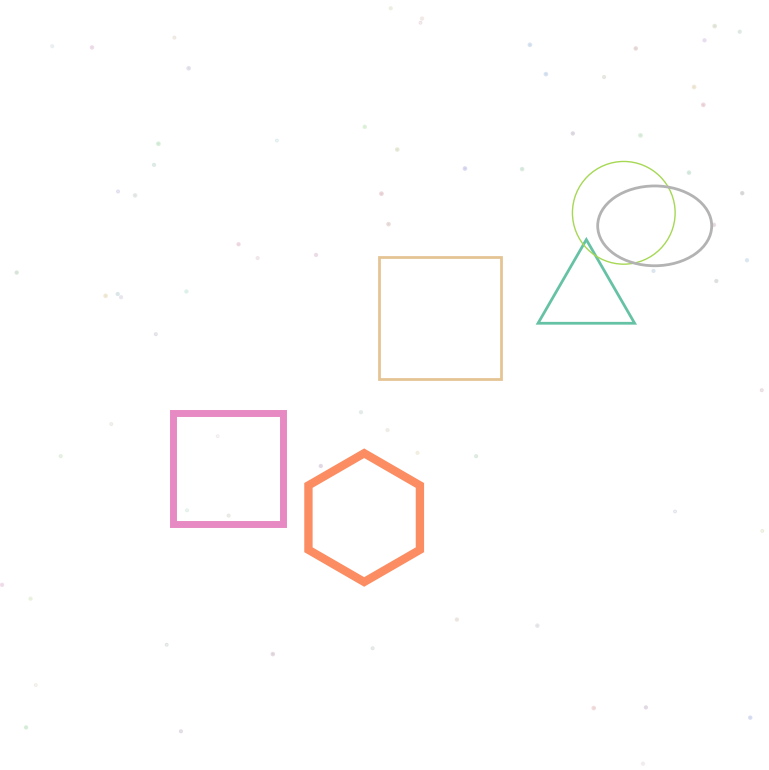[{"shape": "triangle", "thickness": 1, "radius": 0.36, "center": [0.761, 0.616]}, {"shape": "hexagon", "thickness": 3, "radius": 0.42, "center": [0.473, 0.328]}, {"shape": "square", "thickness": 2.5, "radius": 0.36, "center": [0.296, 0.391]}, {"shape": "circle", "thickness": 0.5, "radius": 0.33, "center": [0.81, 0.724]}, {"shape": "square", "thickness": 1, "radius": 0.4, "center": [0.572, 0.587]}, {"shape": "oval", "thickness": 1, "radius": 0.37, "center": [0.85, 0.707]}]